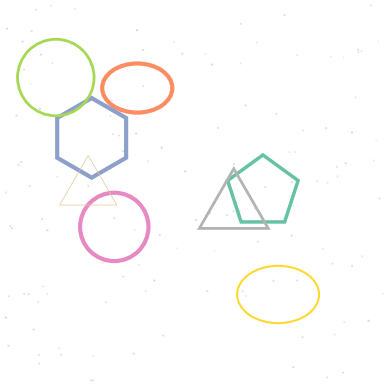[{"shape": "pentagon", "thickness": 2.5, "radius": 0.48, "center": [0.683, 0.501]}, {"shape": "oval", "thickness": 3, "radius": 0.46, "center": [0.357, 0.771]}, {"shape": "hexagon", "thickness": 3, "radius": 0.52, "center": [0.238, 0.642]}, {"shape": "circle", "thickness": 3, "radius": 0.44, "center": [0.297, 0.411]}, {"shape": "circle", "thickness": 2, "radius": 0.5, "center": [0.145, 0.799]}, {"shape": "oval", "thickness": 1.5, "radius": 0.53, "center": [0.722, 0.235]}, {"shape": "triangle", "thickness": 0.5, "radius": 0.43, "center": [0.229, 0.51]}, {"shape": "triangle", "thickness": 2, "radius": 0.52, "center": [0.607, 0.458]}]